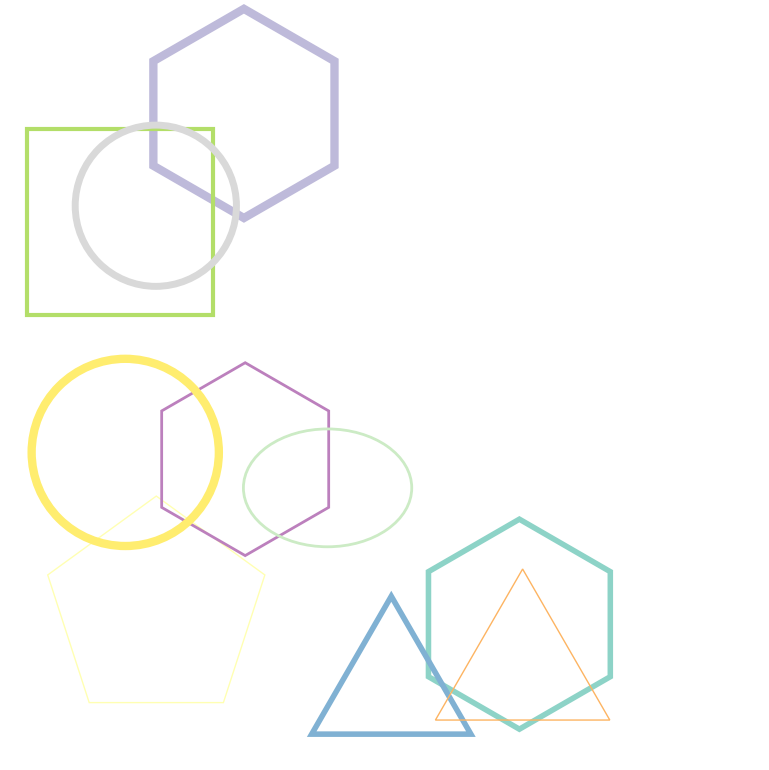[{"shape": "hexagon", "thickness": 2, "radius": 0.68, "center": [0.675, 0.189]}, {"shape": "pentagon", "thickness": 0.5, "radius": 0.74, "center": [0.203, 0.207]}, {"shape": "hexagon", "thickness": 3, "radius": 0.68, "center": [0.317, 0.853]}, {"shape": "triangle", "thickness": 2, "radius": 0.6, "center": [0.508, 0.106]}, {"shape": "triangle", "thickness": 0.5, "radius": 0.65, "center": [0.679, 0.13]}, {"shape": "square", "thickness": 1.5, "radius": 0.6, "center": [0.156, 0.712]}, {"shape": "circle", "thickness": 2.5, "radius": 0.52, "center": [0.202, 0.733]}, {"shape": "hexagon", "thickness": 1, "radius": 0.63, "center": [0.318, 0.404]}, {"shape": "oval", "thickness": 1, "radius": 0.55, "center": [0.425, 0.366]}, {"shape": "circle", "thickness": 3, "radius": 0.61, "center": [0.163, 0.412]}]